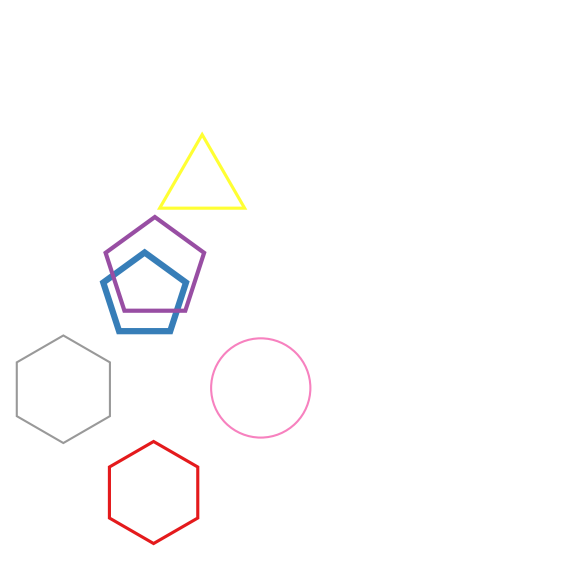[{"shape": "hexagon", "thickness": 1.5, "radius": 0.44, "center": [0.266, 0.146]}, {"shape": "pentagon", "thickness": 3, "radius": 0.38, "center": [0.25, 0.487]}, {"shape": "pentagon", "thickness": 2, "radius": 0.45, "center": [0.268, 0.534]}, {"shape": "triangle", "thickness": 1.5, "radius": 0.42, "center": [0.35, 0.681]}, {"shape": "circle", "thickness": 1, "radius": 0.43, "center": [0.452, 0.327]}, {"shape": "hexagon", "thickness": 1, "radius": 0.47, "center": [0.11, 0.325]}]